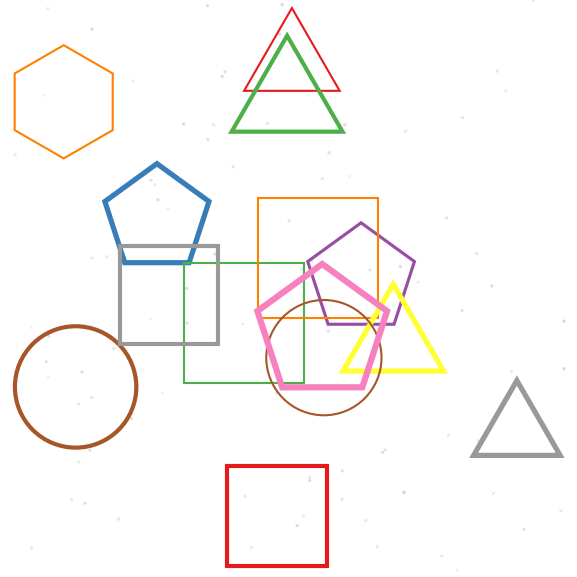[{"shape": "square", "thickness": 2, "radius": 0.43, "center": [0.479, 0.106]}, {"shape": "triangle", "thickness": 1, "radius": 0.48, "center": [0.505, 0.89]}, {"shape": "pentagon", "thickness": 2.5, "radius": 0.47, "center": [0.272, 0.621]}, {"shape": "triangle", "thickness": 2, "radius": 0.55, "center": [0.497, 0.827]}, {"shape": "square", "thickness": 1, "radius": 0.52, "center": [0.423, 0.439]}, {"shape": "pentagon", "thickness": 1.5, "radius": 0.49, "center": [0.625, 0.516]}, {"shape": "square", "thickness": 1, "radius": 0.52, "center": [0.551, 0.552]}, {"shape": "hexagon", "thickness": 1, "radius": 0.49, "center": [0.11, 0.823]}, {"shape": "triangle", "thickness": 2.5, "radius": 0.5, "center": [0.681, 0.407]}, {"shape": "circle", "thickness": 2, "radius": 0.53, "center": [0.131, 0.329]}, {"shape": "circle", "thickness": 1, "radius": 0.5, "center": [0.561, 0.38]}, {"shape": "pentagon", "thickness": 3, "radius": 0.59, "center": [0.558, 0.424]}, {"shape": "square", "thickness": 2, "radius": 0.43, "center": [0.293, 0.489]}, {"shape": "triangle", "thickness": 2.5, "radius": 0.43, "center": [0.895, 0.254]}]